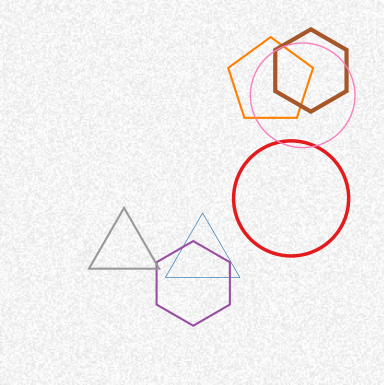[{"shape": "circle", "thickness": 2.5, "radius": 0.75, "center": [0.756, 0.485]}, {"shape": "triangle", "thickness": 0.5, "radius": 0.56, "center": [0.526, 0.335]}, {"shape": "hexagon", "thickness": 1.5, "radius": 0.55, "center": [0.502, 0.264]}, {"shape": "pentagon", "thickness": 1.5, "radius": 0.58, "center": [0.703, 0.788]}, {"shape": "hexagon", "thickness": 3, "radius": 0.53, "center": [0.808, 0.817]}, {"shape": "circle", "thickness": 1, "radius": 0.68, "center": [0.786, 0.752]}, {"shape": "triangle", "thickness": 1.5, "radius": 0.53, "center": [0.322, 0.355]}]